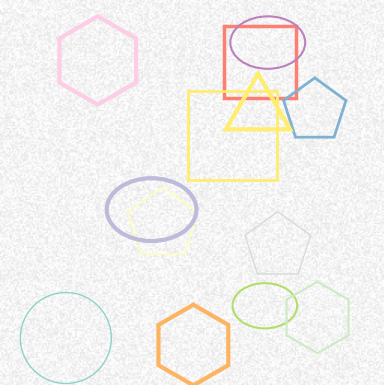[{"shape": "circle", "thickness": 1, "radius": 0.59, "center": [0.171, 0.122]}, {"shape": "pentagon", "thickness": 1, "radius": 0.48, "center": [0.422, 0.418]}, {"shape": "oval", "thickness": 3, "radius": 0.58, "center": [0.394, 0.456]}, {"shape": "square", "thickness": 2.5, "radius": 0.47, "center": [0.675, 0.839]}, {"shape": "pentagon", "thickness": 2, "radius": 0.43, "center": [0.818, 0.713]}, {"shape": "hexagon", "thickness": 3, "radius": 0.52, "center": [0.502, 0.104]}, {"shape": "oval", "thickness": 1.5, "radius": 0.42, "center": [0.688, 0.206]}, {"shape": "hexagon", "thickness": 3, "radius": 0.57, "center": [0.254, 0.843]}, {"shape": "pentagon", "thickness": 1, "radius": 0.45, "center": [0.721, 0.361]}, {"shape": "oval", "thickness": 1.5, "radius": 0.49, "center": [0.695, 0.889]}, {"shape": "hexagon", "thickness": 1.5, "radius": 0.46, "center": [0.825, 0.175]}, {"shape": "triangle", "thickness": 3, "radius": 0.48, "center": [0.67, 0.712]}, {"shape": "square", "thickness": 2, "radius": 0.58, "center": [0.605, 0.647]}]